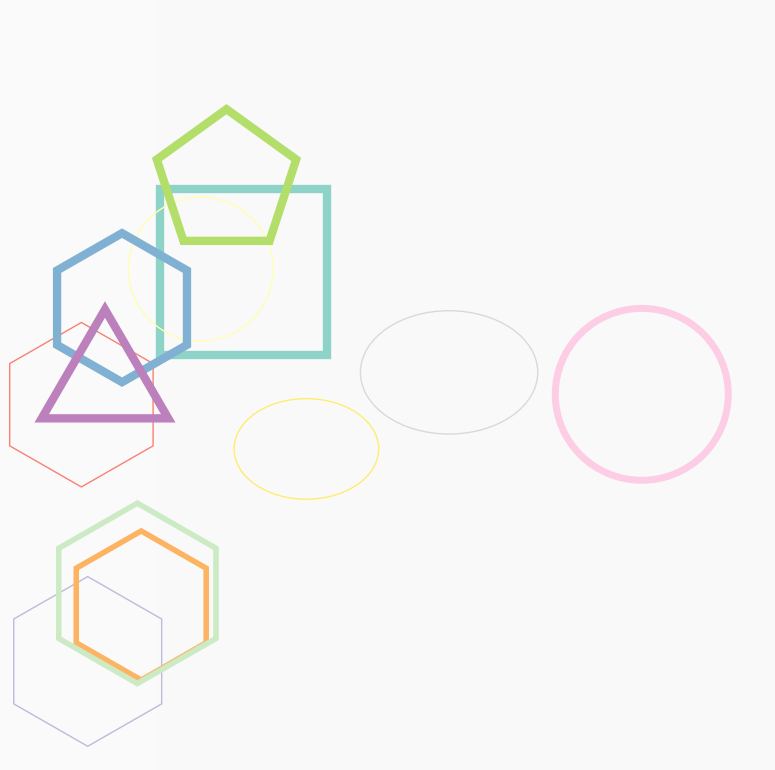[{"shape": "square", "thickness": 3, "radius": 0.54, "center": [0.314, 0.647]}, {"shape": "circle", "thickness": 0.5, "radius": 0.47, "center": [0.259, 0.651]}, {"shape": "hexagon", "thickness": 0.5, "radius": 0.55, "center": [0.113, 0.141]}, {"shape": "hexagon", "thickness": 0.5, "radius": 0.53, "center": [0.105, 0.474]}, {"shape": "hexagon", "thickness": 3, "radius": 0.48, "center": [0.157, 0.6]}, {"shape": "hexagon", "thickness": 2, "radius": 0.48, "center": [0.182, 0.214]}, {"shape": "pentagon", "thickness": 3, "radius": 0.47, "center": [0.292, 0.764]}, {"shape": "circle", "thickness": 2.5, "radius": 0.56, "center": [0.828, 0.488]}, {"shape": "oval", "thickness": 0.5, "radius": 0.57, "center": [0.579, 0.516]}, {"shape": "triangle", "thickness": 3, "radius": 0.47, "center": [0.135, 0.504]}, {"shape": "hexagon", "thickness": 2, "radius": 0.59, "center": [0.177, 0.229]}, {"shape": "oval", "thickness": 0.5, "radius": 0.47, "center": [0.395, 0.417]}]